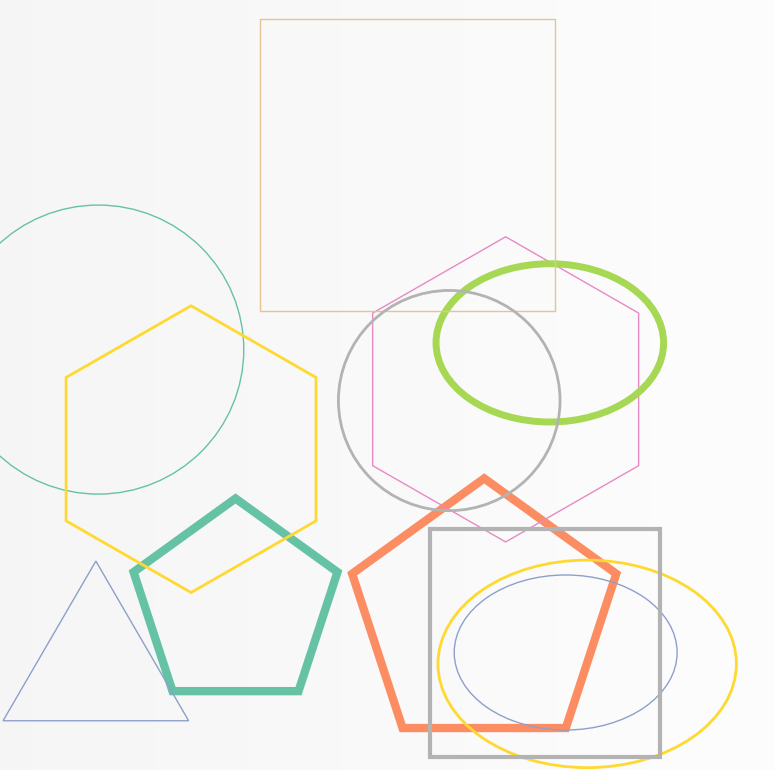[{"shape": "circle", "thickness": 0.5, "radius": 0.94, "center": [0.127, 0.546]}, {"shape": "pentagon", "thickness": 3, "radius": 0.69, "center": [0.304, 0.214]}, {"shape": "pentagon", "thickness": 3, "radius": 0.9, "center": [0.625, 0.199]}, {"shape": "oval", "thickness": 0.5, "radius": 0.72, "center": [0.73, 0.153]}, {"shape": "triangle", "thickness": 0.5, "radius": 0.69, "center": [0.124, 0.133]}, {"shape": "hexagon", "thickness": 0.5, "radius": 0.99, "center": [0.652, 0.494]}, {"shape": "oval", "thickness": 2.5, "radius": 0.73, "center": [0.709, 0.555]}, {"shape": "oval", "thickness": 1, "radius": 0.96, "center": [0.758, 0.138]}, {"shape": "hexagon", "thickness": 1, "radius": 0.93, "center": [0.247, 0.417]}, {"shape": "square", "thickness": 0.5, "radius": 0.95, "center": [0.526, 0.786]}, {"shape": "square", "thickness": 1.5, "radius": 0.74, "center": [0.703, 0.165]}, {"shape": "circle", "thickness": 1, "radius": 0.71, "center": [0.58, 0.48]}]